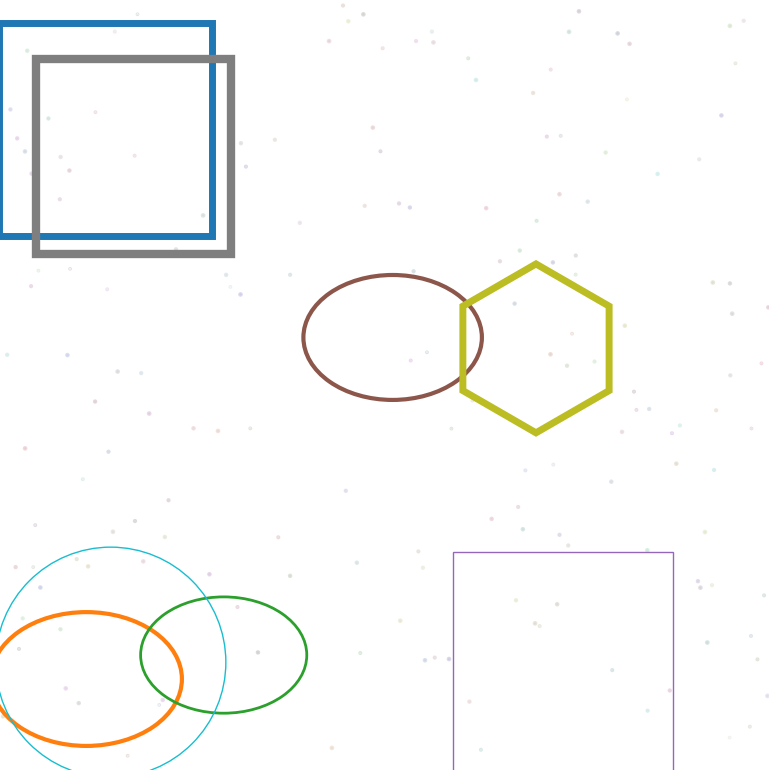[{"shape": "square", "thickness": 2.5, "radius": 0.69, "center": [0.137, 0.832]}, {"shape": "oval", "thickness": 1.5, "radius": 0.62, "center": [0.112, 0.118]}, {"shape": "oval", "thickness": 1, "radius": 0.54, "center": [0.291, 0.149]}, {"shape": "square", "thickness": 0.5, "radius": 0.71, "center": [0.731, 0.14]}, {"shape": "oval", "thickness": 1.5, "radius": 0.58, "center": [0.51, 0.562]}, {"shape": "square", "thickness": 3, "radius": 0.63, "center": [0.173, 0.797]}, {"shape": "hexagon", "thickness": 2.5, "radius": 0.55, "center": [0.696, 0.548]}, {"shape": "circle", "thickness": 0.5, "radius": 0.75, "center": [0.144, 0.14]}]